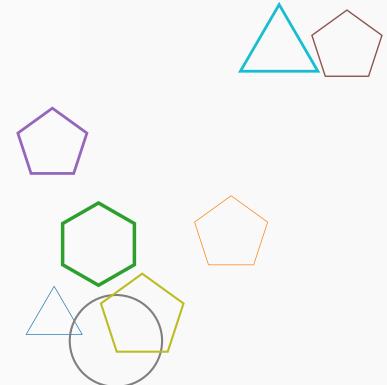[{"shape": "triangle", "thickness": 0.5, "radius": 0.42, "center": [0.14, 0.173]}, {"shape": "pentagon", "thickness": 0.5, "radius": 0.5, "center": [0.596, 0.392]}, {"shape": "hexagon", "thickness": 2.5, "radius": 0.53, "center": [0.254, 0.366]}, {"shape": "pentagon", "thickness": 2, "radius": 0.47, "center": [0.135, 0.625]}, {"shape": "pentagon", "thickness": 1, "radius": 0.47, "center": [0.895, 0.879]}, {"shape": "circle", "thickness": 1.5, "radius": 0.6, "center": [0.299, 0.115]}, {"shape": "pentagon", "thickness": 1.5, "radius": 0.56, "center": [0.367, 0.177]}, {"shape": "triangle", "thickness": 2, "radius": 0.58, "center": [0.72, 0.873]}]